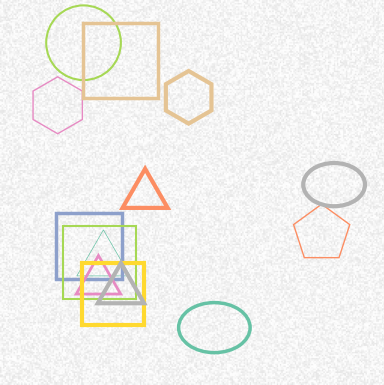[{"shape": "triangle", "thickness": 0.5, "radius": 0.4, "center": [0.269, 0.323]}, {"shape": "oval", "thickness": 2.5, "radius": 0.46, "center": [0.557, 0.149]}, {"shape": "triangle", "thickness": 3, "radius": 0.34, "center": [0.377, 0.494]}, {"shape": "pentagon", "thickness": 1, "radius": 0.38, "center": [0.835, 0.393]}, {"shape": "square", "thickness": 2.5, "radius": 0.43, "center": [0.231, 0.361]}, {"shape": "hexagon", "thickness": 1, "radius": 0.37, "center": [0.15, 0.727]}, {"shape": "triangle", "thickness": 2, "radius": 0.33, "center": [0.256, 0.27]}, {"shape": "circle", "thickness": 1.5, "radius": 0.48, "center": [0.217, 0.889]}, {"shape": "square", "thickness": 1.5, "radius": 0.47, "center": [0.258, 0.319]}, {"shape": "square", "thickness": 3, "radius": 0.4, "center": [0.293, 0.236]}, {"shape": "square", "thickness": 2.5, "radius": 0.49, "center": [0.314, 0.843]}, {"shape": "hexagon", "thickness": 3, "radius": 0.34, "center": [0.49, 0.747]}, {"shape": "triangle", "thickness": 3, "radius": 0.35, "center": [0.314, 0.247]}, {"shape": "oval", "thickness": 3, "radius": 0.4, "center": [0.868, 0.521]}]